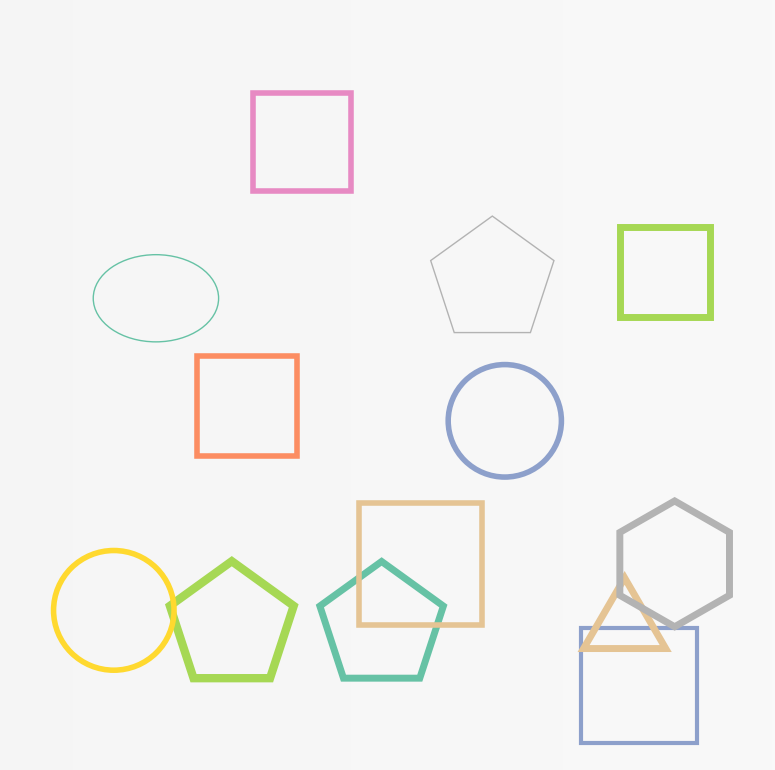[{"shape": "pentagon", "thickness": 2.5, "radius": 0.42, "center": [0.492, 0.187]}, {"shape": "oval", "thickness": 0.5, "radius": 0.4, "center": [0.201, 0.613]}, {"shape": "square", "thickness": 2, "radius": 0.32, "center": [0.319, 0.473]}, {"shape": "square", "thickness": 1.5, "radius": 0.37, "center": [0.824, 0.11]}, {"shape": "circle", "thickness": 2, "radius": 0.37, "center": [0.651, 0.453]}, {"shape": "square", "thickness": 2, "radius": 0.32, "center": [0.39, 0.816]}, {"shape": "square", "thickness": 2.5, "radius": 0.29, "center": [0.858, 0.646]}, {"shape": "pentagon", "thickness": 3, "radius": 0.42, "center": [0.299, 0.187]}, {"shape": "circle", "thickness": 2, "radius": 0.39, "center": [0.147, 0.207]}, {"shape": "square", "thickness": 2, "radius": 0.4, "center": [0.543, 0.267]}, {"shape": "triangle", "thickness": 2.5, "radius": 0.31, "center": [0.806, 0.188]}, {"shape": "pentagon", "thickness": 0.5, "radius": 0.42, "center": [0.635, 0.636]}, {"shape": "hexagon", "thickness": 2.5, "radius": 0.41, "center": [0.871, 0.268]}]